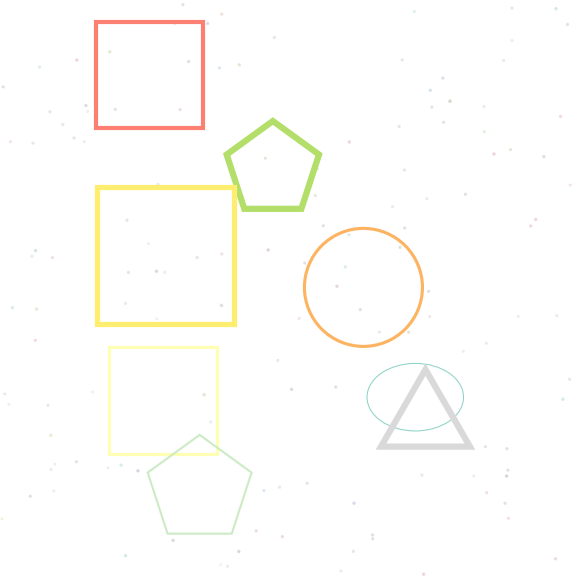[{"shape": "oval", "thickness": 0.5, "radius": 0.42, "center": [0.719, 0.311]}, {"shape": "square", "thickness": 1.5, "radius": 0.47, "center": [0.282, 0.305]}, {"shape": "square", "thickness": 2, "radius": 0.46, "center": [0.259, 0.869]}, {"shape": "circle", "thickness": 1.5, "radius": 0.51, "center": [0.629, 0.501]}, {"shape": "pentagon", "thickness": 3, "radius": 0.42, "center": [0.472, 0.706]}, {"shape": "triangle", "thickness": 3, "radius": 0.44, "center": [0.737, 0.27]}, {"shape": "pentagon", "thickness": 1, "radius": 0.47, "center": [0.346, 0.152]}, {"shape": "square", "thickness": 2.5, "radius": 0.59, "center": [0.286, 0.557]}]